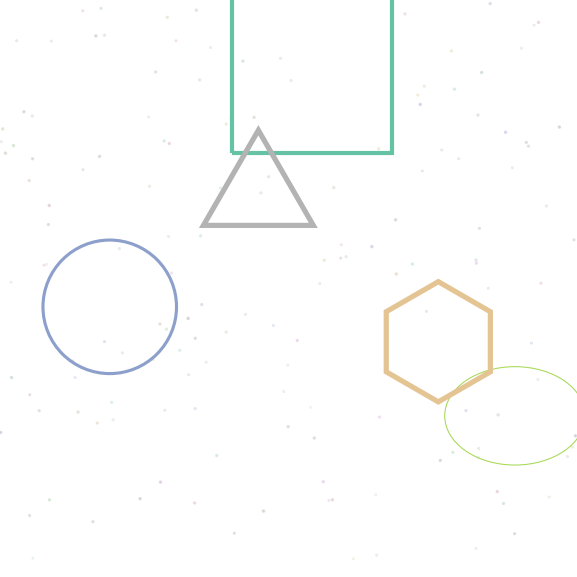[{"shape": "square", "thickness": 2, "radius": 0.69, "center": [0.54, 0.872]}, {"shape": "circle", "thickness": 1.5, "radius": 0.58, "center": [0.19, 0.468]}, {"shape": "oval", "thickness": 0.5, "radius": 0.61, "center": [0.892, 0.279]}, {"shape": "hexagon", "thickness": 2.5, "radius": 0.52, "center": [0.759, 0.407]}, {"shape": "triangle", "thickness": 2.5, "radius": 0.55, "center": [0.447, 0.664]}]